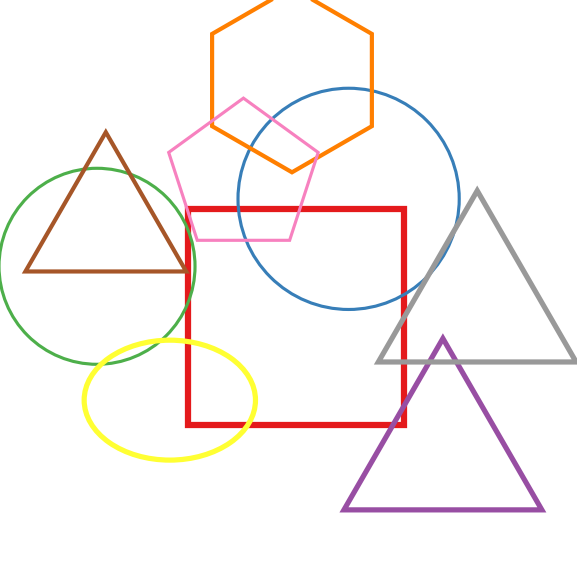[{"shape": "square", "thickness": 3, "radius": 0.94, "center": [0.513, 0.449]}, {"shape": "circle", "thickness": 1.5, "radius": 0.96, "center": [0.604, 0.655]}, {"shape": "circle", "thickness": 1.5, "radius": 0.85, "center": [0.168, 0.538]}, {"shape": "triangle", "thickness": 2.5, "radius": 0.99, "center": [0.767, 0.215]}, {"shape": "hexagon", "thickness": 2, "radius": 0.8, "center": [0.506, 0.861]}, {"shape": "oval", "thickness": 2.5, "radius": 0.74, "center": [0.294, 0.306]}, {"shape": "triangle", "thickness": 2, "radius": 0.8, "center": [0.183, 0.609]}, {"shape": "pentagon", "thickness": 1.5, "radius": 0.68, "center": [0.422, 0.693]}, {"shape": "triangle", "thickness": 2.5, "radius": 0.99, "center": [0.826, 0.471]}]